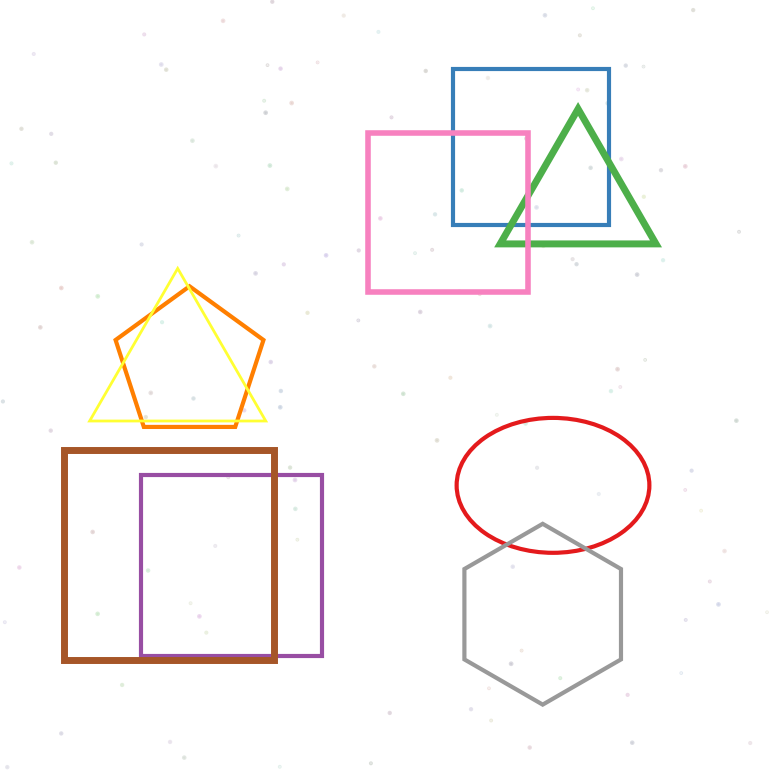[{"shape": "oval", "thickness": 1.5, "radius": 0.63, "center": [0.718, 0.37]}, {"shape": "square", "thickness": 1.5, "radius": 0.51, "center": [0.69, 0.809]}, {"shape": "triangle", "thickness": 2.5, "radius": 0.58, "center": [0.751, 0.742]}, {"shape": "square", "thickness": 1.5, "radius": 0.59, "center": [0.3, 0.266]}, {"shape": "pentagon", "thickness": 1.5, "radius": 0.5, "center": [0.246, 0.527]}, {"shape": "triangle", "thickness": 1, "radius": 0.66, "center": [0.231, 0.519]}, {"shape": "square", "thickness": 2.5, "radius": 0.68, "center": [0.22, 0.28]}, {"shape": "square", "thickness": 2, "radius": 0.52, "center": [0.581, 0.724]}, {"shape": "hexagon", "thickness": 1.5, "radius": 0.59, "center": [0.705, 0.202]}]